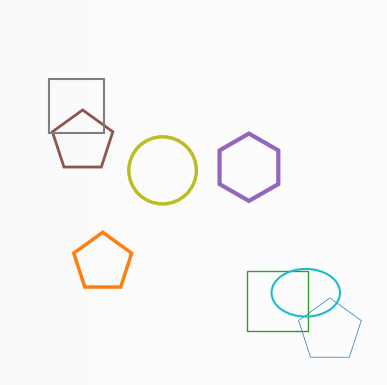[{"shape": "pentagon", "thickness": 0.5, "radius": 0.43, "center": [0.851, 0.141]}, {"shape": "pentagon", "thickness": 2.5, "radius": 0.39, "center": [0.265, 0.318]}, {"shape": "square", "thickness": 1, "radius": 0.39, "center": [0.716, 0.218]}, {"shape": "hexagon", "thickness": 3, "radius": 0.44, "center": [0.642, 0.566]}, {"shape": "pentagon", "thickness": 2, "radius": 0.41, "center": [0.213, 0.632]}, {"shape": "square", "thickness": 1.5, "radius": 0.35, "center": [0.198, 0.724]}, {"shape": "circle", "thickness": 2.5, "radius": 0.44, "center": [0.42, 0.558]}, {"shape": "oval", "thickness": 1.5, "radius": 0.44, "center": [0.789, 0.24]}]